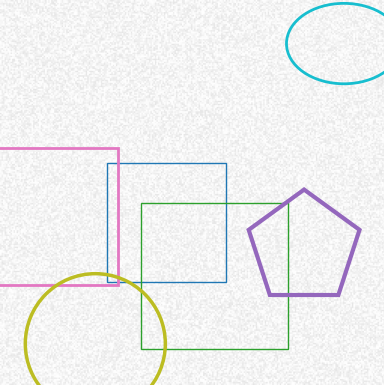[{"shape": "square", "thickness": 1, "radius": 0.77, "center": [0.433, 0.421]}, {"shape": "square", "thickness": 1, "radius": 0.95, "center": [0.557, 0.283]}, {"shape": "pentagon", "thickness": 3, "radius": 0.76, "center": [0.79, 0.356]}, {"shape": "square", "thickness": 2, "radius": 0.89, "center": [0.129, 0.437]}, {"shape": "circle", "thickness": 2.5, "radius": 0.91, "center": [0.248, 0.107]}, {"shape": "oval", "thickness": 2, "radius": 0.75, "center": [0.893, 0.887]}]